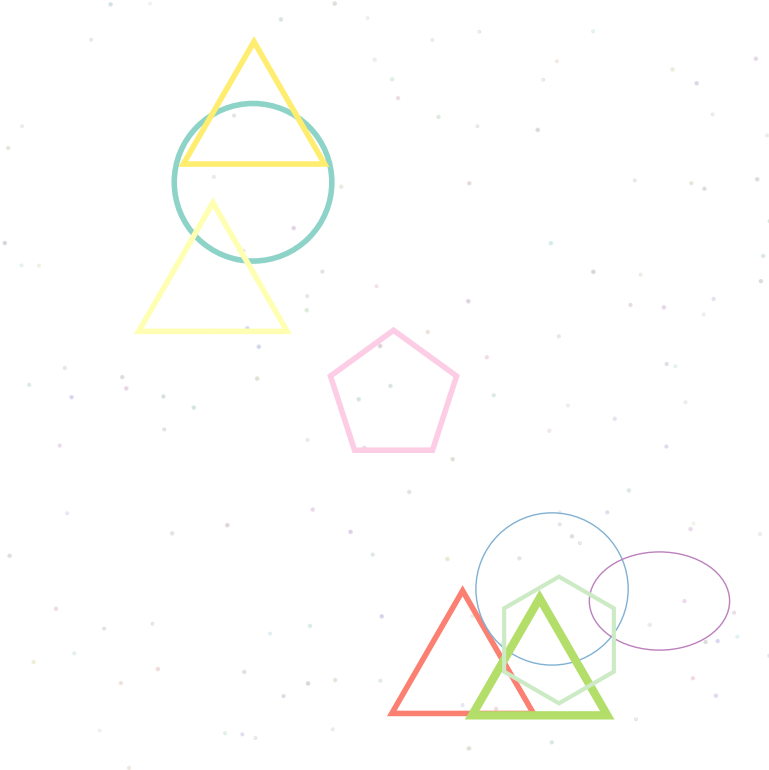[{"shape": "circle", "thickness": 2, "radius": 0.51, "center": [0.329, 0.763]}, {"shape": "triangle", "thickness": 2, "radius": 0.56, "center": [0.277, 0.625]}, {"shape": "triangle", "thickness": 2, "radius": 0.53, "center": [0.601, 0.127]}, {"shape": "circle", "thickness": 0.5, "radius": 0.49, "center": [0.717, 0.235]}, {"shape": "triangle", "thickness": 3, "radius": 0.51, "center": [0.701, 0.122]}, {"shape": "pentagon", "thickness": 2, "radius": 0.43, "center": [0.511, 0.485]}, {"shape": "oval", "thickness": 0.5, "radius": 0.46, "center": [0.856, 0.219]}, {"shape": "hexagon", "thickness": 1.5, "radius": 0.41, "center": [0.726, 0.169]}, {"shape": "triangle", "thickness": 2, "radius": 0.53, "center": [0.33, 0.84]}]